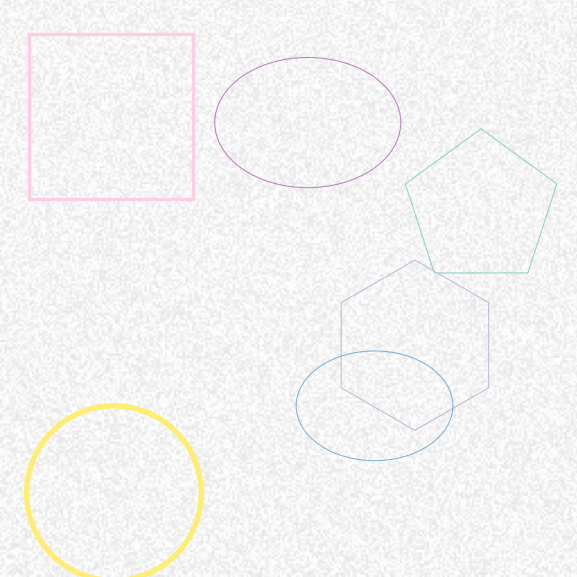[{"shape": "pentagon", "thickness": 0.5, "radius": 0.69, "center": [0.833, 0.638]}, {"shape": "hexagon", "thickness": 0.5, "radius": 0.74, "center": [0.719, 0.401]}, {"shape": "oval", "thickness": 0.5, "radius": 0.68, "center": [0.649, 0.296]}, {"shape": "square", "thickness": 1.5, "radius": 0.71, "center": [0.192, 0.798]}, {"shape": "oval", "thickness": 0.5, "radius": 0.81, "center": [0.533, 0.787]}, {"shape": "circle", "thickness": 2.5, "radius": 0.76, "center": [0.197, 0.145]}]